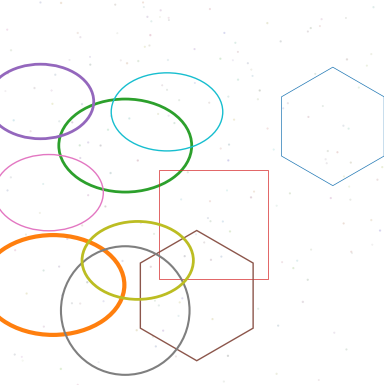[{"shape": "hexagon", "thickness": 0.5, "radius": 0.77, "center": [0.864, 0.672]}, {"shape": "oval", "thickness": 3, "radius": 0.93, "center": [0.138, 0.26]}, {"shape": "oval", "thickness": 2, "radius": 0.86, "center": [0.325, 0.622]}, {"shape": "square", "thickness": 0.5, "radius": 0.7, "center": [0.554, 0.417]}, {"shape": "oval", "thickness": 2, "radius": 0.69, "center": [0.105, 0.736]}, {"shape": "hexagon", "thickness": 1, "radius": 0.85, "center": [0.511, 0.232]}, {"shape": "oval", "thickness": 1, "radius": 0.71, "center": [0.127, 0.5]}, {"shape": "circle", "thickness": 1.5, "radius": 0.84, "center": [0.325, 0.193]}, {"shape": "oval", "thickness": 2, "radius": 0.72, "center": [0.358, 0.324]}, {"shape": "oval", "thickness": 1, "radius": 0.72, "center": [0.434, 0.709]}]